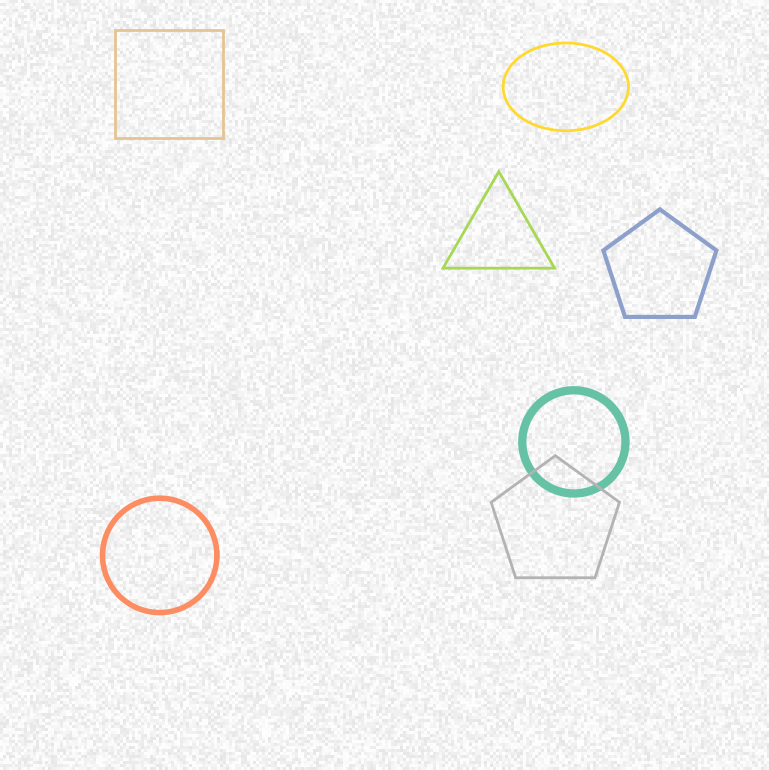[{"shape": "circle", "thickness": 3, "radius": 0.34, "center": [0.745, 0.426]}, {"shape": "circle", "thickness": 2, "radius": 0.37, "center": [0.207, 0.279]}, {"shape": "pentagon", "thickness": 1.5, "radius": 0.39, "center": [0.857, 0.651]}, {"shape": "triangle", "thickness": 1, "radius": 0.42, "center": [0.648, 0.694]}, {"shape": "oval", "thickness": 1, "radius": 0.41, "center": [0.735, 0.887]}, {"shape": "square", "thickness": 1, "radius": 0.35, "center": [0.22, 0.891]}, {"shape": "pentagon", "thickness": 1, "radius": 0.44, "center": [0.721, 0.321]}]